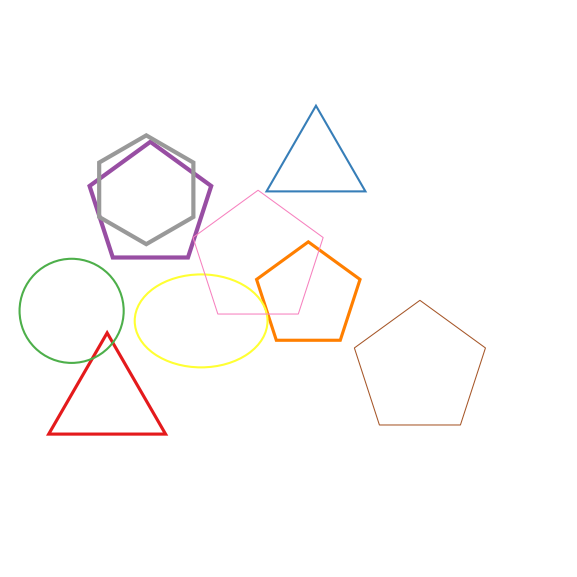[{"shape": "triangle", "thickness": 1.5, "radius": 0.58, "center": [0.186, 0.306]}, {"shape": "triangle", "thickness": 1, "radius": 0.49, "center": [0.547, 0.717]}, {"shape": "circle", "thickness": 1, "radius": 0.45, "center": [0.124, 0.461]}, {"shape": "pentagon", "thickness": 2, "radius": 0.55, "center": [0.26, 0.643]}, {"shape": "pentagon", "thickness": 1.5, "radius": 0.47, "center": [0.534, 0.486]}, {"shape": "oval", "thickness": 1, "radius": 0.57, "center": [0.348, 0.443]}, {"shape": "pentagon", "thickness": 0.5, "radius": 0.6, "center": [0.727, 0.36]}, {"shape": "pentagon", "thickness": 0.5, "radius": 0.59, "center": [0.447, 0.551]}, {"shape": "hexagon", "thickness": 2, "radius": 0.47, "center": [0.253, 0.671]}]